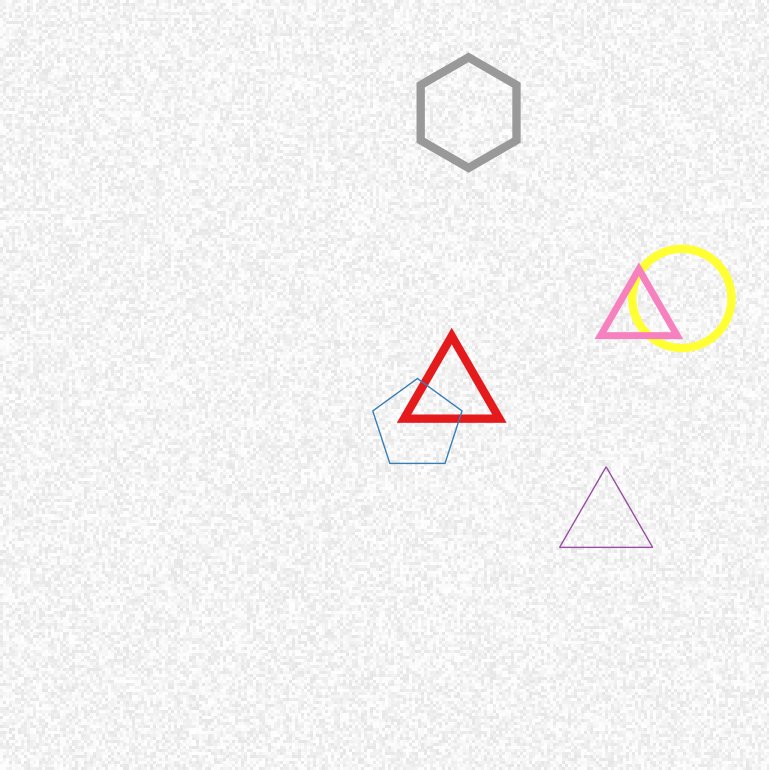[{"shape": "triangle", "thickness": 3, "radius": 0.36, "center": [0.587, 0.492]}, {"shape": "pentagon", "thickness": 0.5, "radius": 0.3, "center": [0.542, 0.447]}, {"shape": "triangle", "thickness": 0.5, "radius": 0.35, "center": [0.787, 0.324]}, {"shape": "circle", "thickness": 3, "radius": 0.32, "center": [0.886, 0.612]}, {"shape": "triangle", "thickness": 2.5, "radius": 0.29, "center": [0.83, 0.593]}, {"shape": "hexagon", "thickness": 3, "radius": 0.36, "center": [0.609, 0.854]}]